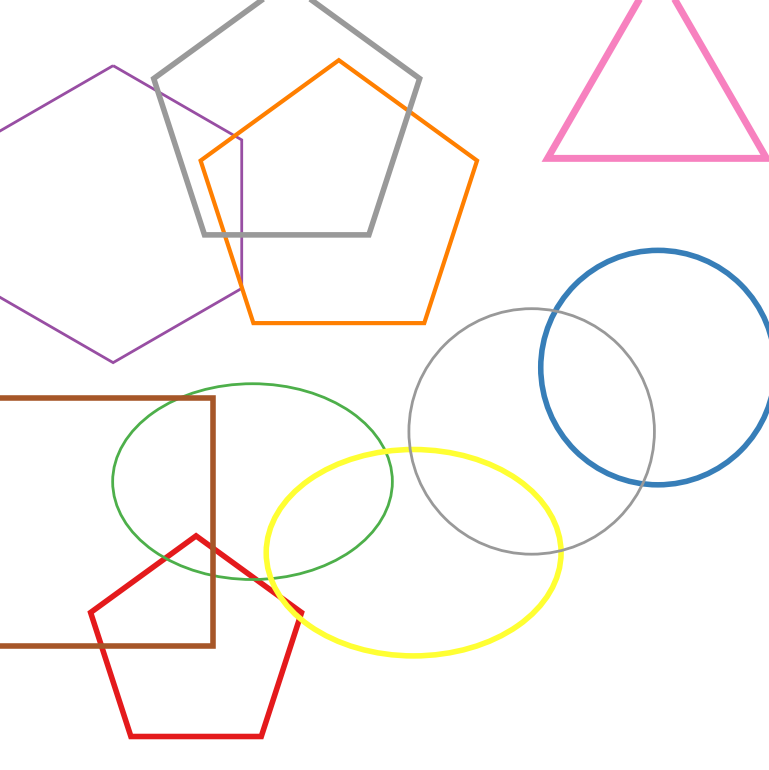[{"shape": "pentagon", "thickness": 2, "radius": 0.72, "center": [0.255, 0.16]}, {"shape": "circle", "thickness": 2, "radius": 0.76, "center": [0.855, 0.523]}, {"shape": "oval", "thickness": 1, "radius": 0.91, "center": [0.328, 0.375]}, {"shape": "hexagon", "thickness": 1, "radius": 0.96, "center": [0.147, 0.722]}, {"shape": "pentagon", "thickness": 1.5, "radius": 0.94, "center": [0.44, 0.733]}, {"shape": "oval", "thickness": 2, "radius": 0.96, "center": [0.537, 0.282]}, {"shape": "square", "thickness": 2, "radius": 0.8, "center": [0.115, 0.322]}, {"shape": "triangle", "thickness": 2.5, "radius": 0.82, "center": [0.853, 0.876]}, {"shape": "circle", "thickness": 1, "radius": 0.8, "center": [0.69, 0.44]}, {"shape": "pentagon", "thickness": 2, "radius": 0.91, "center": [0.372, 0.842]}]